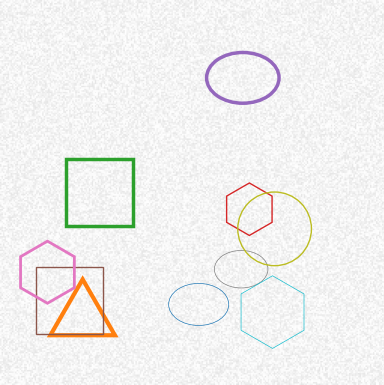[{"shape": "oval", "thickness": 0.5, "radius": 0.39, "center": [0.516, 0.209]}, {"shape": "triangle", "thickness": 3, "radius": 0.48, "center": [0.215, 0.178]}, {"shape": "square", "thickness": 2.5, "radius": 0.44, "center": [0.259, 0.501]}, {"shape": "hexagon", "thickness": 1, "radius": 0.34, "center": [0.648, 0.457]}, {"shape": "oval", "thickness": 2.5, "radius": 0.47, "center": [0.631, 0.798]}, {"shape": "square", "thickness": 1, "radius": 0.43, "center": [0.181, 0.219]}, {"shape": "hexagon", "thickness": 2, "radius": 0.4, "center": [0.123, 0.293]}, {"shape": "oval", "thickness": 0.5, "radius": 0.35, "center": [0.626, 0.301]}, {"shape": "circle", "thickness": 1, "radius": 0.48, "center": [0.713, 0.406]}, {"shape": "hexagon", "thickness": 0.5, "radius": 0.47, "center": [0.708, 0.189]}]